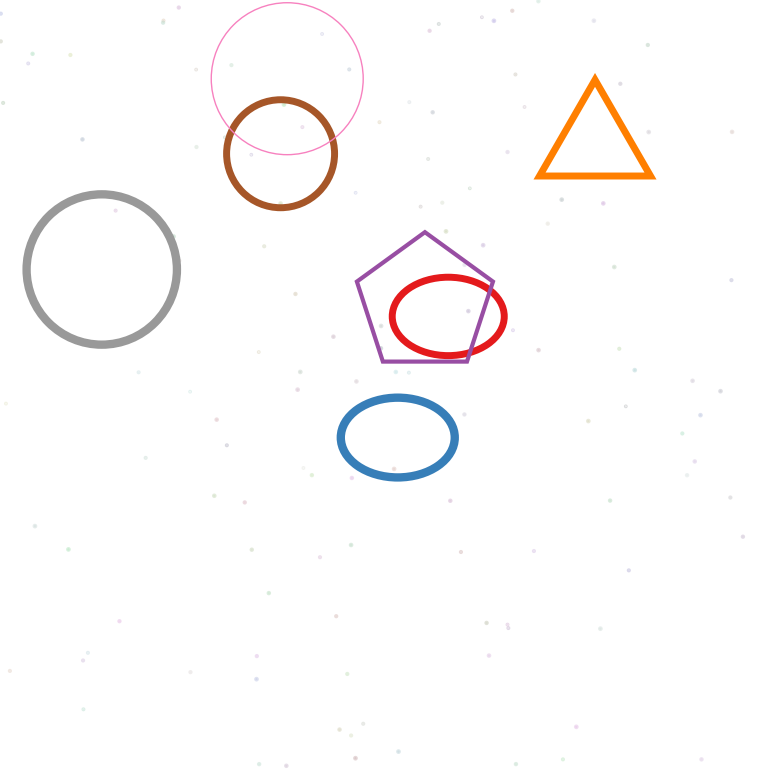[{"shape": "oval", "thickness": 2.5, "radius": 0.36, "center": [0.582, 0.589]}, {"shape": "oval", "thickness": 3, "radius": 0.37, "center": [0.517, 0.432]}, {"shape": "pentagon", "thickness": 1.5, "radius": 0.46, "center": [0.552, 0.606]}, {"shape": "triangle", "thickness": 2.5, "radius": 0.42, "center": [0.773, 0.813]}, {"shape": "circle", "thickness": 2.5, "radius": 0.35, "center": [0.364, 0.8]}, {"shape": "circle", "thickness": 0.5, "radius": 0.49, "center": [0.373, 0.898]}, {"shape": "circle", "thickness": 3, "radius": 0.49, "center": [0.132, 0.65]}]